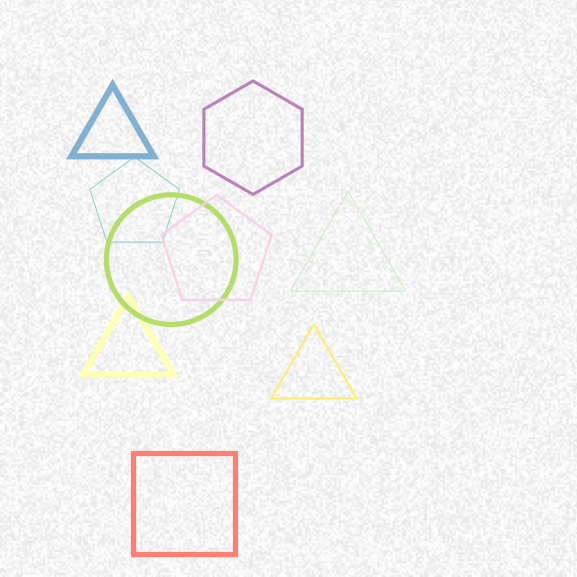[{"shape": "pentagon", "thickness": 0.5, "radius": 0.41, "center": [0.233, 0.646]}, {"shape": "triangle", "thickness": 3, "radius": 0.45, "center": [0.222, 0.396]}, {"shape": "square", "thickness": 2.5, "radius": 0.44, "center": [0.318, 0.127]}, {"shape": "triangle", "thickness": 3, "radius": 0.41, "center": [0.195, 0.77]}, {"shape": "circle", "thickness": 2.5, "radius": 0.56, "center": [0.297, 0.55]}, {"shape": "pentagon", "thickness": 1, "radius": 0.5, "center": [0.375, 0.561]}, {"shape": "hexagon", "thickness": 1.5, "radius": 0.49, "center": [0.438, 0.761]}, {"shape": "triangle", "thickness": 0.5, "radius": 0.58, "center": [0.603, 0.553]}, {"shape": "triangle", "thickness": 1, "radius": 0.43, "center": [0.544, 0.352]}]